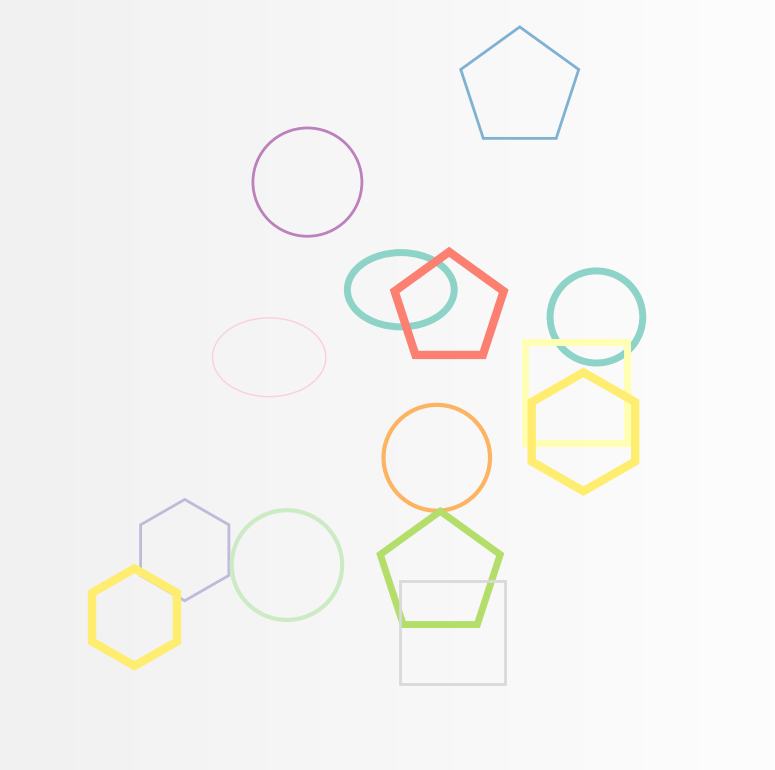[{"shape": "circle", "thickness": 2.5, "radius": 0.3, "center": [0.77, 0.588]}, {"shape": "oval", "thickness": 2.5, "radius": 0.34, "center": [0.517, 0.624]}, {"shape": "square", "thickness": 2.5, "radius": 0.33, "center": [0.743, 0.491]}, {"shape": "hexagon", "thickness": 1, "radius": 0.33, "center": [0.238, 0.286]}, {"shape": "pentagon", "thickness": 3, "radius": 0.37, "center": [0.58, 0.599]}, {"shape": "pentagon", "thickness": 1, "radius": 0.4, "center": [0.671, 0.885]}, {"shape": "circle", "thickness": 1.5, "radius": 0.34, "center": [0.564, 0.406]}, {"shape": "pentagon", "thickness": 2.5, "radius": 0.41, "center": [0.568, 0.255]}, {"shape": "oval", "thickness": 0.5, "radius": 0.37, "center": [0.347, 0.536]}, {"shape": "square", "thickness": 1, "radius": 0.34, "center": [0.584, 0.179]}, {"shape": "circle", "thickness": 1, "radius": 0.35, "center": [0.397, 0.763]}, {"shape": "circle", "thickness": 1.5, "radius": 0.36, "center": [0.37, 0.266]}, {"shape": "hexagon", "thickness": 3, "radius": 0.32, "center": [0.174, 0.198]}, {"shape": "hexagon", "thickness": 3, "radius": 0.39, "center": [0.753, 0.439]}]